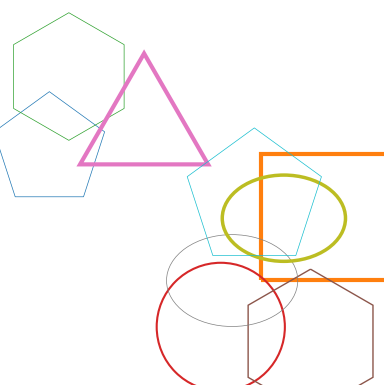[{"shape": "pentagon", "thickness": 0.5, "radius": 0.75, "center": [0.128, 0.611]}, {"shape": "square", "thickness": 3, "radius": 0.82, "center": [0.842, 0.437]}, {"shape": "hexagon", "thickness": 0.5, "radius": 0.83, "center": [0.179, 0.801]}, {"shape": "circle", "thickness": 1.5, "radius": 0.83, "center": [0.573, 0.151]}, {"shape": "hexagon", "thickness": 1, "radius": 0.94, "center": [0.807, 0.114]}, {"shape": "triangle", "thickness": 3, "radius": 0.96, "center": [0.374, 0.669]}, {"shape": "oval", "thickness": 0.5, "radius": 0.85, "center": [0.603, 0.271]}, {"shape": "oval", "thickness": 2.5, "radius": 0.8, "center": [0.737, 0.433]}, {"shape": "pentagon", "thickness": 0.5, "radius": 0.92, "center": [0.661, 0.484]}]